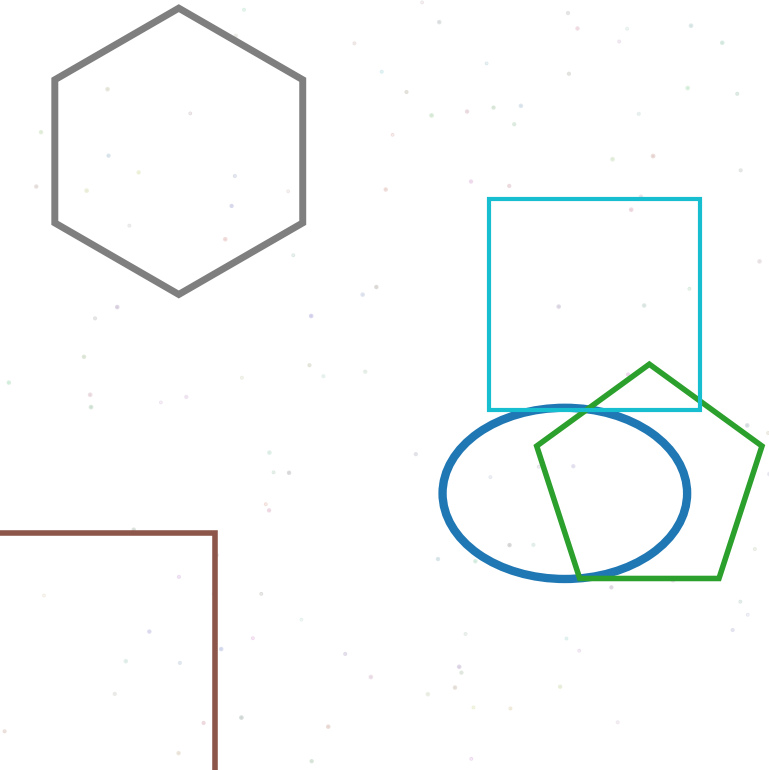[{"shape": "oval", "thickness": 3, "radius": 0.79, "center": [0.734, 0.359]}, {"shape": "pentagon", "thickness": 2, "radius": 0.77, "center": [0.843, 0.373]}, {"shape": "square", "thickness": 2, "radius": 0.88, "center": [0.104, 0.132]}, {"shape": "hexagon", "thickness": 2.5, "radius": 0.93, "center": [0.232, 0.803]}, {"shape": "square", "thickness": 1.5, "radius": 0.68, "center": [0.772, 0.604]}]